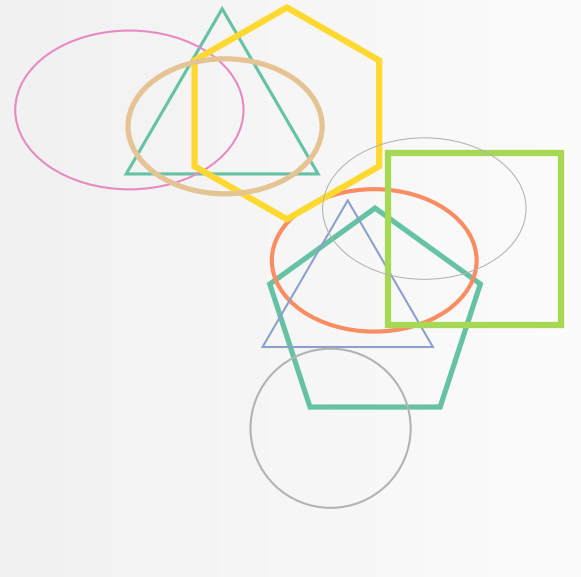[{"shape": "triangle", "thickness": 1.5, "radius": 0.95, "center": [0.382, 0.793]}, {"shape": "pentagon", "thickness": 2.5, "radius": 0.95, "center": [0.645, 0.448]}, {"shape": "oval", "thickness": 2, "radius": 0.88, "center": [0.644, 0.548]}, {"shape": "triangle", "thickness": 1, "radius": 0.85, "center": [0.598, 0.483]}, {"shape": "oval", "thickness": 1, "radius": 0.98, "center": [0.223, 0.809]}, {"shape": "square", "thickness": 3, "radius": 0.75, "center": [0.816, 0.585]}, {"shape": "hexagon", "thickness": 3, "radius": 0.92, "center": [0.494, 0.803]}, {"shape": "oval", "thickness": 2.5, "radius": 0.84, "center": [0.387, 0.78]}, {"shape": "circle", "thickness": 1, "radius": 0.69, "center": [0.569, 0.258]}, {"shape": "oval", "thickness": 0.5, "radius": 0.88, "center": [0.73, 0.638]}]